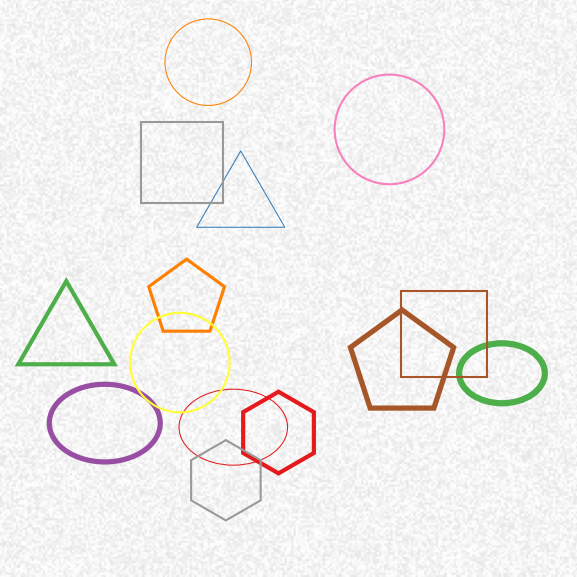[{"shape": "hexagon", "thickness": 2, "radius": 0.35, "center": [0.482, 0.25]}, {"shape": "oval", "thickness": 0.5, "radius": 0.47, "center": [0.404, 0.259]}, {"shape": "triangle", "thickness": 0.5, "radius": 0.44, "center": [0.417, 0.65]}, {"shape": "oval", "thickness": 3, "radius": 0.37, "center": [0.869, 0.353]}, {"shape": "triangle", "thickness": 2, "radius": 0.48, "center": [0.115, 0.416]}, {"shape": "oval", "thickness": 2.5, "radius": 0.48, "center": [0.181, 0.266]}, {"shape": "pentagon", "thickness": 1.5, "radius": 0.34, "center": [0.323, 0.481]}, {"shape": "circle", "thickness": 0.5, "radius": 0.37, "center": [0.361, 0.891]}, {"shape": "circle", "thickness": 1, "radius": 0.43, "center": [0.311, 0.371]}, {"shape": "square", "thickness": 1, "radius": 0.37, "center": [0.769, 0.421]}, {"shape": "pentagon", "thickness": 2.5, "radius": 0.47, "center": [0.696, 0.369]}, {"shape": "circle", "thickness": 1, "radius": 0.47, "center": [0.674, 0.775]}, {"shape": "hexagon", "thickness": 1, "radius": 0.35, "center": [0.391, 0.167]}, {"shape": "square", "thickness": 1, "radius": 0.35, "center": [0.315, 0.718]}]